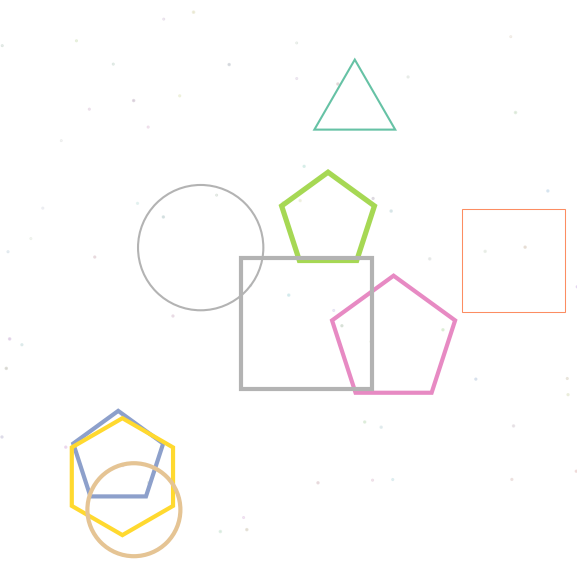[{"shape": "triangle", "thickness": 1, "radius": 0.4, "center": [0.614, 0.815]}, {"shape": "square", "thickness": 0.5, "radius": 0.45, "center": [0.889, 0.548]}, {"shape": "pentagon", "thickness": 2, "radius": 0.41, "center": [0.205, 0.206]}, {"shape": "pentagon", "thickness": 2, "radius": 0.56, "center": [0.682, 0.41]}, {"shape": "pentagon", "thickness": 2.5, "radius": 0.42, "center": [0.568, 0.616]}, {"shape": "hexagon", "thickness": 2, "radius": 0.51, "center": [0.212, 0.174]}, {"shape": "circle", "thickness": 2, "radius": 0.4, "center": [0.232, 0.117]}, {"shape": "square", "thickness": 2, "radius": 0.57, "center": [0.531, 0.439]}, {"shape": "circle", "thickness": 1, "radius": 0.54, "center": [0.348, 0.57]}]